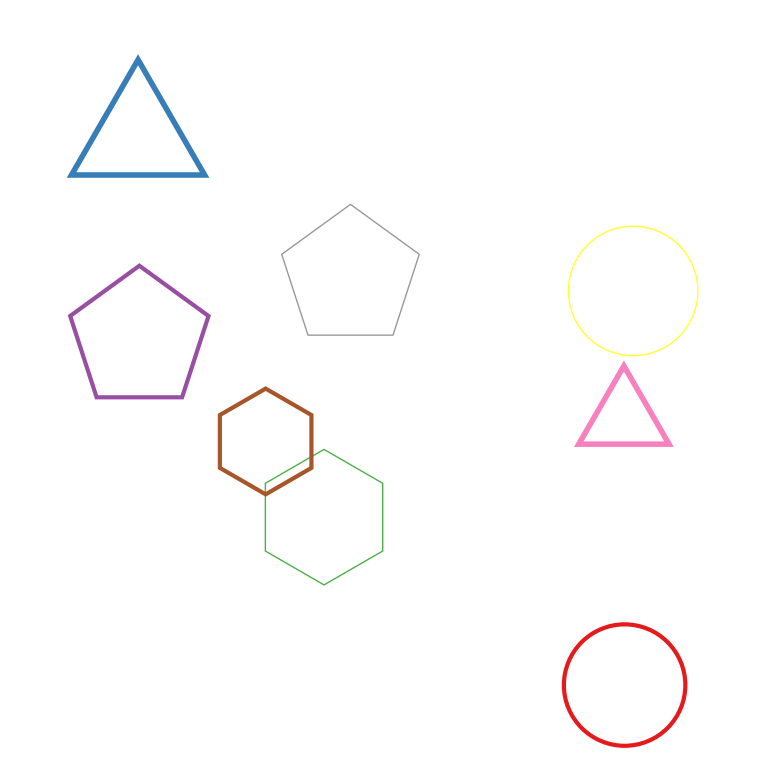[{"shape": "circle", "thickness": 1.5, "radius": 0.39, "center": [0.811, 0.11]}, {"shape": "triangle", "thickness": 2, "radius": 0.5, "center": [0.179, 0.823]}, {"shape": "hexagon", "thickness": 0.5, "radius": 0.44, "center": [0.421, 0.328]}, {"shape": "pentagon", "thickness": 1.5, "radius": 0.47, "center": [0.181, 0.56]}, {"shape": "circle", "thickness": 0.5, "radius": 0.42, "center": [0.822, 0.622]}, {"shape": "hexagon", "thickness": 1.5, "radius": 0.34, "center": [0.345, 0.427]}, {"shape": "triangle", "thickness": 2, "radius": 0.34, "center": [0.81, 0.457]}, {"shape": "pentagon", "thickness": 0.5, "radius": 0.47, "center": [0.455, 0.641]}]